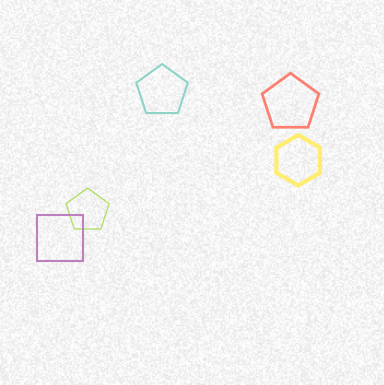[{"shape": "pentagon", "thickness": 1.5, "radius": 0.35, "center": [0.421, 0.763]}, {"shape": "pentagon", "thickness": 2, "radius": 0.39, "center": [0.755, 0.732]}, {"shape": "pentagon", "thickness": 1, "radius": 0.29, "center": [0.227, 0.453]}, {"shape": "square", "thickness": 1.5, "radius": 0.3, "center": [0.156, 0.381]}, {"shape": "hexagon", "thickness": 3, "radius": 0.33, "center": [0.775, 0.584]}]